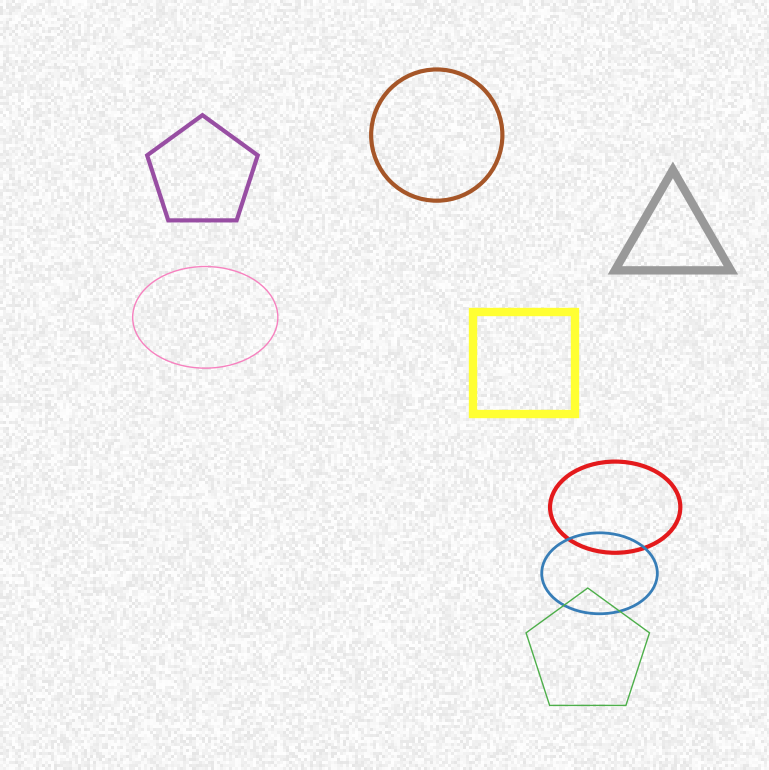[{"shape": "oval", "thickness": 1.5, "radius": 0.42, "center": [0.799, 0.341]}, {"shape": "oval", "thickness": 1, "radius": 0.38, "center": [0.779, 0.255]}, {"shape": "pentagon", "thickness": 0.5, "radius": 0.42, "center": [0.763, 0.152]}, {"shape": "pentagon", "thickness": 1.5, "radius": 0.38, "center": [0.263, 0.775]}, {"shape": "square", "thickness": 3, "radius": 0.33, "center": [0.681, 0.529]}, {"shape": "circle", "thickness": 1.5, "radius": 0.43, "center": [0.567, 0.825]}, {"shape": "oval", "thickness": 0.5, "radius": 0.47, "center": [0.267, 0.588]}, {"shape": "triangle", "thickness": 3, "radius": 0.43, "center": [0.874, 0.692]}]